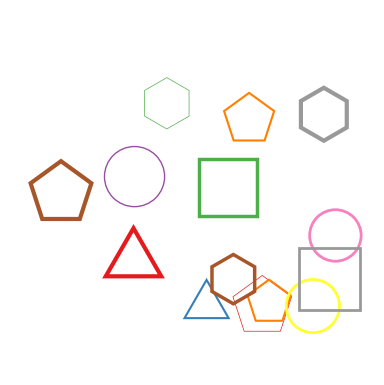[{"shape": "pentagon", "thickness": 0.5, "radius": 0.4, "center": [0.681, 0.204]}, {"shape": "triangle", "thickness": 3, "radius": 0.42, "center": [0.347, 0.324]}, {"shape": "triangle", "thickness": 1.5, "radius": 0.33, "center": [0.537, 0.207]}, {"shape": "square", "thickness": 2.5, "radius": 0.37, "center": [0.592, 0.513]}, {"shape": "hexagon", "thickness": 0.5, "radius": 0.33, "center": [0.433, 0.732]}, {"shape": "circle", "thickness": 1, "radius": 0.39, "center": [0.349, 0.541]}, {"shape": "pentagon", "thickness": 1.5, "radius": 0.29, "center": [0.699, 0.215]}, {"shape": "pentagon", "thickness": 1.5, "radius": 0.34, "center": [0.647, 0.69]}, {"shape": "circle", "thickness": 2, "radius": 0.35, "center": [0.813, 0.205]}, {"shape": "hexagon", "thickness": 2.5, "radius": 0.32, "center": [0.606, 0.275]}, {"shape": "pentagon", "thickness": 3, "radius": 0.42, "center": [0.158, 0.498]}, {"shape": "circle", "thickness": 2, "radius": 0.33, "center": [0.871, 0.388]}, {"shape": "hexagon", "thickness": 3, "radius": 0.34, "center": [0.841, 0.703]}, {"shape": "square", "thickness": 2, "radius": 0.4, "center": [0.856, 0.275]}]